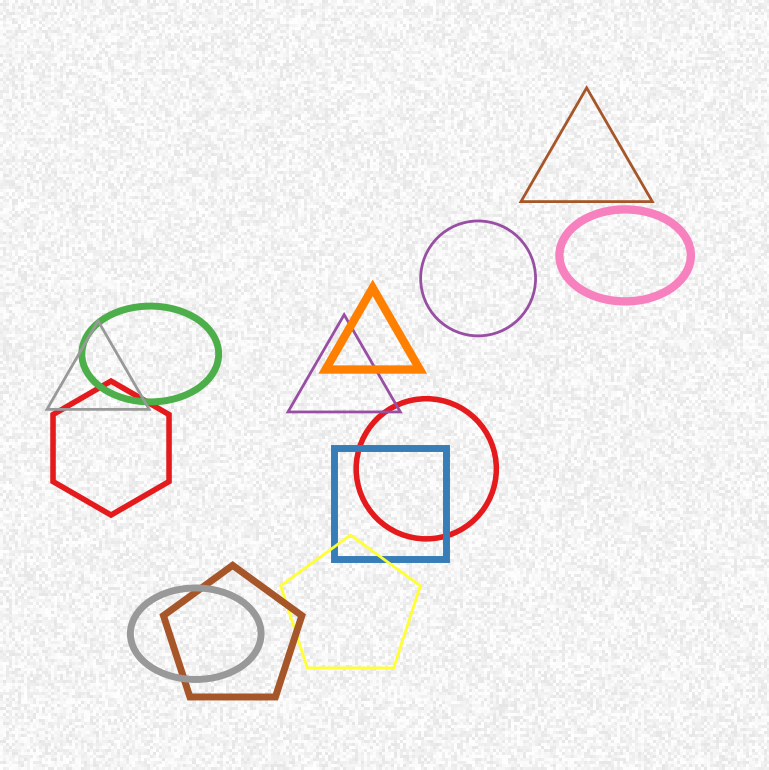[{"shape": "circle", "thickness": 2, "radius": 0.46, "center": [0.554, 0.391]}, {"shape": "hexagon", "thickness": 2, "radius": 0.43, "center": [0.144, 0.418]}, {"shape": "square", "thickness": 2.5, "radius": 0.36, "center": [0.507, 0.346]}, {"shape": "oval", "thickness": 2.5, "radius": 0.44, "center": [0.195, 0.54]}, {"shape": "triangle", "thickness": 1, "radius": 0.42, "center": [0.447, 0.507]}, {"shape": "circle", "thickness": 1, "radius": 0.37, "center": [0.621, 0.638]}, {"shape": "triangle", "thickness": 3, "radius": 0.35, "center": [0.484, 0.555]}, {"shape": "pentagon", "thickness": 1, "radius": 0.48, "center": [0.455, 0.21]}, {"shape": "pentagon", "thickness": 2.5, "radius": 0.47, "center": [0.302, 0.171]}, {"shape": "triangle", "thickness": 1, "radius": 0.49, "center": [0.762, 0.787]}, {"shape": "oval", "thickness": 3, "radius": 0.43, "center": [0.812, 0.668]}, {"shape": "oval", "thickness": 2.5, "radius": 0.42, "center": [0.254, 0.177]}, {"shape": "triangle", "thickness": 1, "radius": 0.38, "center": [0.127, 0.507]}]